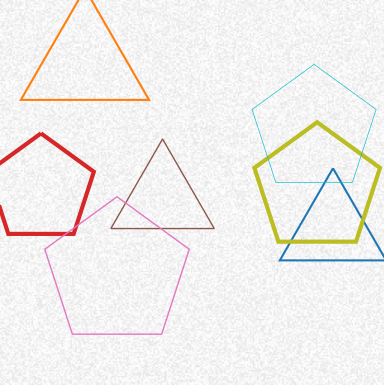[{"shape": "triangle", "thickness": 1.5, "radius": 0.8, "center": [0.865, 0.403]}, {"shape": "triangle", "thickness": 1.5, "radius": 0.96, "center": [0.221, 0.837]}, {"shape": "pentagon", "thickness": 3, "radius": 0.72, "center": [0.106, 0.509]}, {"shape": "triangle", "thickness": 1, "radius": 0.78, "center": [0.422, 0.484]}, {"shape": "pentagon", "thickness": 1, "radius": 0.99, "center": [0.304, 0.292]}, {"shape": "pentagon", "thickness": 3, "radius": 0.86, "center": [0.824, 0.511]}, {"shape": "pentagon", "thickness": 0.5, "radius": 0.85, "center": [0.816, 0.663]}]